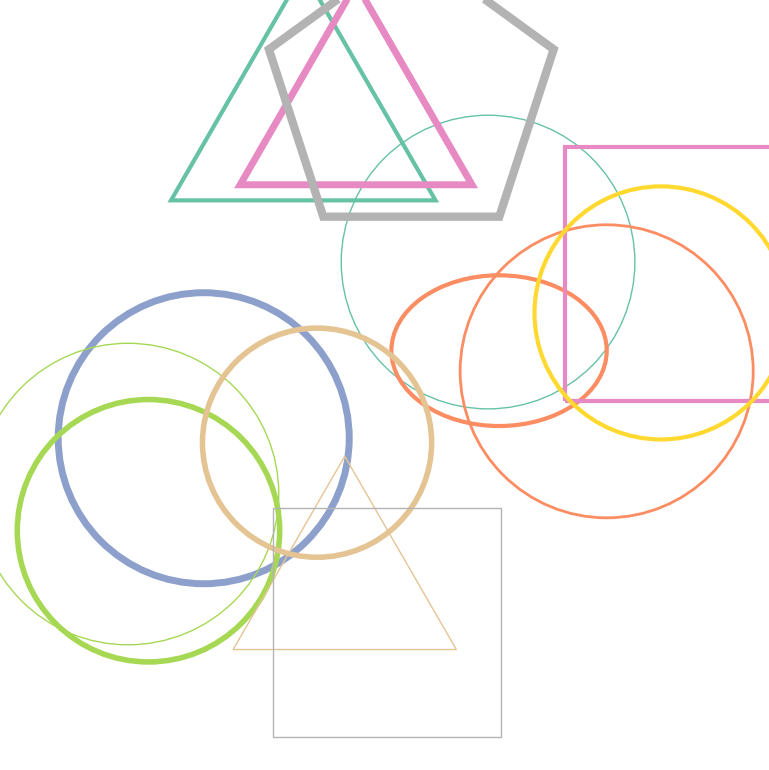[{"shape": "circle", "thickness": 0.5, "radius": 0.95, "center": [0.634, 0.66]}, {"shape": "triangle", "thickness": 1.5, "radius": 0.99, "center": [0.394, 0.839]}, {"shape": "circle", "thickness": 1, "radius": 0.95, "center": [0.788, 0.518]}, {"shape": "oval", "thickness": 1.5, "radius": 0.7, "center": [0.648, 0.545]}, {"shape": "circle", "thickness": 2.5, "radius": 0.94, "center": [0.265, 0.431]}, {"shape": "square", "thickness": 1.5, "radius": 0.82, "center": [0.898, 0.644]}, {"shape": "triangle", "thickness": 2.5, "radius": 0.87, "center": [0.462, 0.847]}, {"shape": "circle", "thickness": 0.5, "radius": 0.98, "center": [0.166, 0.358]}, {"shape": "circle", "thickness": 2, "radius": 0.85, "center": [0.193, 0.311]}, {"shape": "circle", "thickness": 1.5, "radius": 0.82, "center": [0.858, 0.594]}, {"shape": "triangle", "thickness": 0.5, "radius": 0.84, "center": [0.448, 0.24]}, {"shape": "circle", "thickness": 2, "radius": 0.74, "center": [0.412, 0.425]}, {"shape": "square", "thickness": 0.5, "radius": 0.74, "center": [0.503, 0.192]}, {"shape": "pentagon", "thickness": 3, "radius": 0.97, "center": [0.534, 0.876]}]